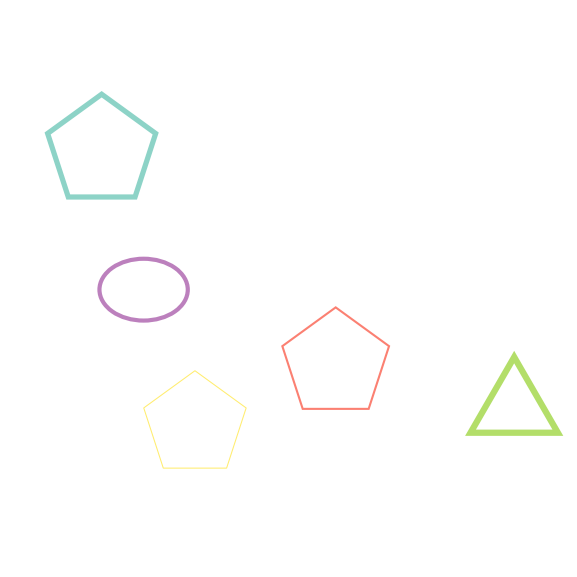[{"shape": "pentagon", "thickness": 2.5, "radius": 0.49, "center": [0.176, 0.738]}, {"shape": "pentagon", "thickness": 1, "radius": 0.49, "center": [0.581, 0.37]}, {"shape": "triangle", "thickness": 3, "radius": 0.44, "center": [0.89, 0.293]}, {"shape": "oval", "thickness": 2, "radius": 0.38, "center": [0.249, 0.498]}, {"shape": "pentagon", "thickness": 0.5, "radius": 0.47, "center": [0.338, 0.264]}]